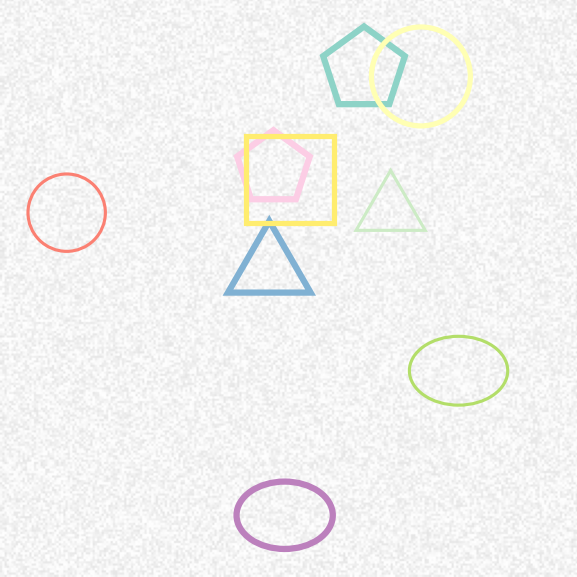[{"shape": "pentagon", "thickness": 3, "radius": 0.37, "center": [0.63, 0.879]}, {"shape": "circle", "thickness": 2.5, "radius": 0.43, "center": [0.729, 0.867]}, {"shape": "circle", "thickness": 1.5, "radius": 0.33, "center": [0.115, 0.631]}, {"shape": "triangle", "thickness": 3, "radius": 0.41, "center": [0.466, 0.534]}, {"shape": "oval", "thickness": 1.5, "radius": 0.43, "center": [0.794, 0.357]}, {"shape": "pentagon", "thickness": 3, "radius": 0.33, "center": [0.473, 0.708]}, {"shape": "oval", "thickness": 3, "radius": 0.42, "center": [0.493, 0.107]}, {"shape": "triangle", "thickness": 1.5, "radius": 0.35, "center": [0.676, 0.635]}, {"shape": "square", "thickness": 2.5, "radius": 0.38, "center": [0.502, 0.688]}]